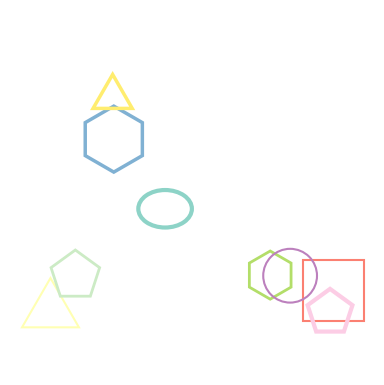[{"shape": "oval", "thickness": 3, "radius": 0.35, "center": [0.429, 0.458]}, {"shape": "triangle", "thickness": 1.5, "radius": 0.43, "center": [0.131, 0.192]}, {"shape": "square", "thickness": 1.5, "radius": 0.4, "center": [0.866, 0.245]}, {"shape": "hexagon", "thickness": 2.5, "radius": 0.43, "center": [0.296, 0.639]}, {"shape": "hexagon", "thickness": 2, "radius": 0.31, "center": [0.702, 0.285]}, {"shape": "pentagon", "thickness": 3, "radius": 0.31, "center": [0.857, 0.188]}, {"shape": "circle", "thickness": 1.5, "radius": 0.35, "center": [0.754, 0.284]}, {"shape": "pentagon", "thickness": 2, "radius": 0.33, "center": [0.196, 0.284]}, {"shape": "triangle", "thickness": 2.5, "radius": 0.29, "center": [0.293, 0.748]}]